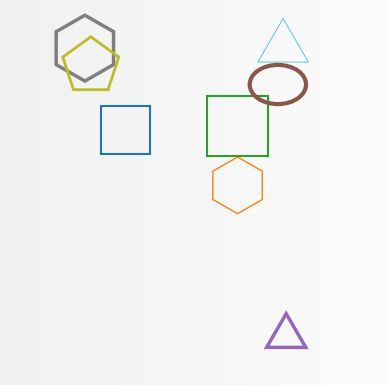[{"shape": "square", "thickness": 1.5, "radius": 0.32, "center": [0.323, 0.662]}, {"shape": "hexagon", "thickness": 1, "radius": 0.37, "center": [0.613, 0.519]}, {"shape": "square", "thickness": 1.5, "radius": 0.39, "center": [0.613, 0.672]}, {"shape": "triangle", "thickness": 2.5, "radius": 0.29, "center": [0.739, 0.127]}, {"shape": "oval", "thickness": 3, "radius": 0.36, "center": [0.717, 0.78]}, {"shape": "hexagon", "thickness": 2.5, "radius": 0.43, "center": [0.219, 0.875]}, {"shape": "pentagon", "thickness": 2, "radius": 0.38, "center": [0.234, 0.828]}, {"shape": "triangle", "thickness": 0.5, "radius": 0.38, "center": [0.731, 0.877]}]